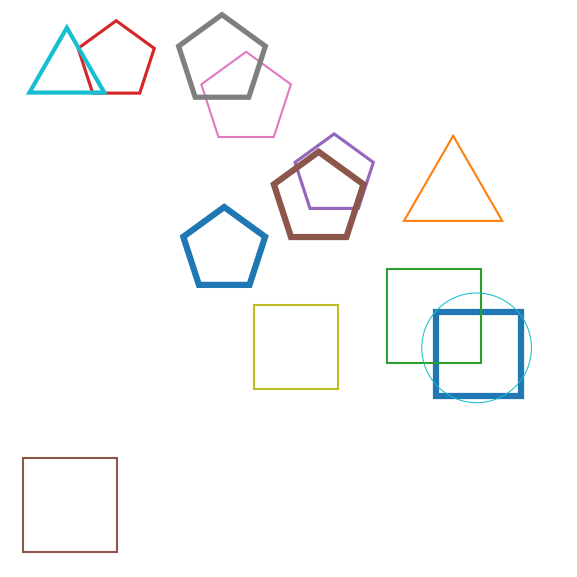[{"shape": "pentagon", "thickness": 3, "radius": 0.37, "center": [0.388, 0.566]}, {"shape": "square", "thickness": 3, "radius": 0.36, "center": [0.828, 0.387]}, {"shape": "triangle", "thickness": 1, "radius": 0.49, "center": [0.785, 0.666]}, {"shape": "square", "thickness": 1, "radius": 0.41, "center": [0.752, 0.452]}, {"shape": "pentagon", "thickness": 1.5, "radius": 0.35, "center": [0.201, 0.894]}, {"shape": "pentagon", "thickness": 1.5, "radius": 0.36, "center": [0.579, 0.696]}, {"shape": "square", "thickness": 1, "radius": 0.41, "center": [0.121, 0.125]}, {"shape": "pentagon", "thickness": 3, "radius": 0.41, "center": [0.552, 0.655]}, {"shape": "pentagon", "thickness": 1, "radius": 0.41, "center": [0.426, 0.828]}, {"shape": "pentagon", "thickness": 2.5, "radius": 0.4, "center": [0.384, 0.895]}, {"shape": "square", "thickness": 1, "radius": 0.36, "center": [0.512, 0.398]}, {"shape": "circle", "thickness": 0.5, "radius": 0.47, "center": [0.825, 0.397]}, {"shape": "triangle", "thickness": 2, "radius": 0.37, "center": [0.116, 0.876]}]